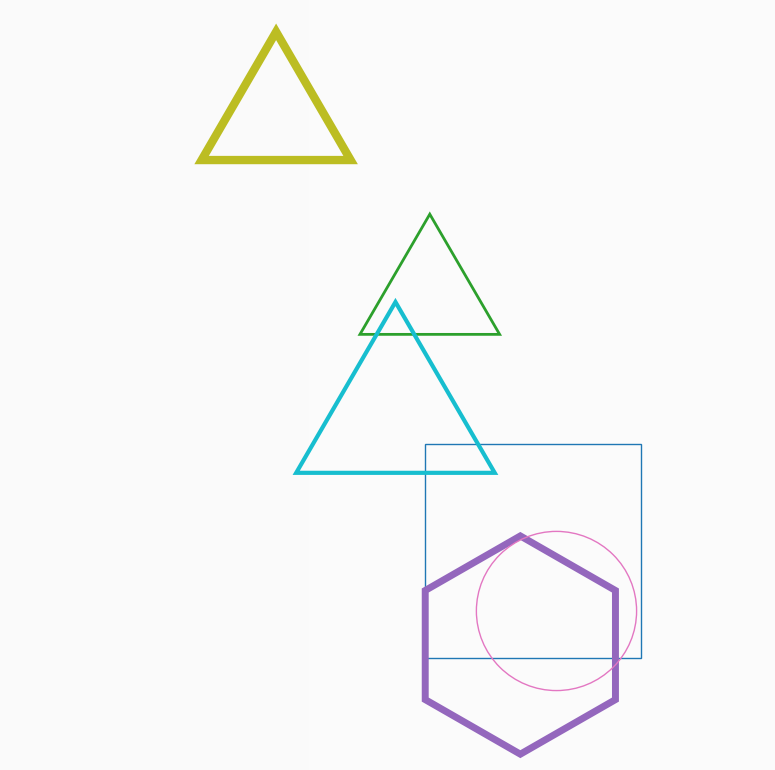[{"shape": "square", "thickness": 0.5, "radius": 0.7, "center": [0.687, 0.284]}, {"shape": "triangle", "thickness": 1, "radius": 0.52, "center": [0.555, 0.618]}, {"shape": "hexagon", "thickness": 2.5, "radius": 0.71, "center": [0.671, 0.162]}, {"shape": "circle", "thickness": 0.5, "radius": 0.52, "center": [0.718, 0.207]}, {"shape": "triangle", "thickness": 3, "radius": 0.56, "center": [0.356, 0.848]}, {"shape": "triangle", "thickness": 1.5, "radius": 0.74, "center": [0.51, 0.46]}]